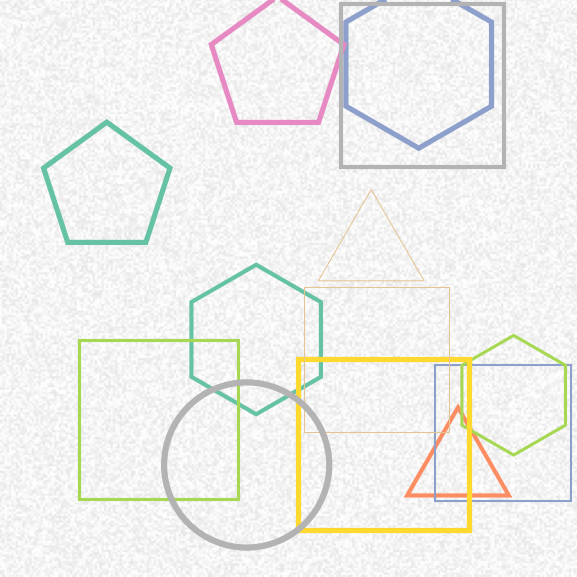[{"shape": "hexagon", "thickness": 2, "radius": 0.65, "center": [0.444, 0.411]}, {"shape": "pentagon", "thickness": 2.5, "radius": 0.58, "center": [0.185, 0.673]}, {"shape": "triangle", "thickness": 2, "radius": 0.51, "center": [0.793, 0.192]}, {"shape": "hexagon", "thickness": 2.5, "radius": 0.73, "center": [0.725, 0.888]}, {"shape": "square", "thickness": 1, "radius": 0.59, "center": [0.871, 0.249]}, {"shape": "pentagon", "thickness": 2.5, "radius": 0.6, "center": [0.481, 0.885]}, {"shape": "square", "thickness": 1.5, "radius": 0.69, "center": [0.274, 0.273]}, {"shape": "hexagon", "thickness": 1.5, "radius": 0.52, "center": [0.889, 0.315]}, {"shape": "square", "thickness": 2.5, "radius": 0.74, "center": [0.664, 0.23]}, {"shape": "triangle", "thickness": 0.5, "radius": 0.53, "center": [0.643, 0.566]}, {"shape": "square", "thickness": 0.5, "radius": 0.63, "center": [0.652, 0.377]}, {"shape": "square", "thickness": 2, "radius": 0.71, "center": [0.732, 0.851]}, {"shape": "circle", "thickness": 3, "radius": 0.72, "center": [0.427, 0.194]}]